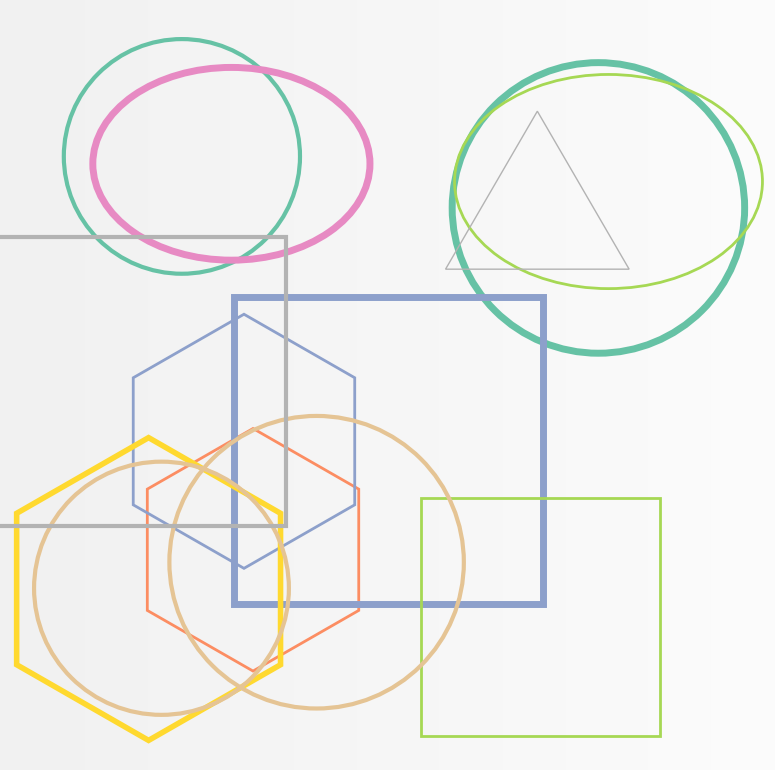[{"shape": "circle", "thickness": 1.5, "radius": 0.76, "center": [0.235, 0.797]}, {"shape": "circle", "thickness": 2.5, "radius": 0.94, "center": [0.772, 0.73]}, {"shape": "hexagon", "thickness": 1, "radius": 0.79, "center": [0.326, 0.286]}, {"shape": "square", "thickness": 2.5, "radius": 1.0, "center": [0.501, 0.415]}, {"shape": "hexagon", "thickness": 1, "radius": 0.83, "center": [0.315, 0.427]}, {"shape": "oval", "thickness": 2.5, "radius": 0.89, "center": [0.299, 0.787]}, {"shape": "square", "thickness": 1, "radius": 0.77, "center": [0.698, 0.198]}, {"shape": "oval", "thickness": 1, "radius": 0.99, "center": [0.785, 0.764]}, {"shape": "hexagon", "thickness": 2, "radius": 0.98, "center": [0.192, 0.235]}, {"shape": "circle", "thickness": 1.5, "radius": 0.82, "center": [0.208, 0.236]}, {"shape": "circle", "thickness": 1.5, "radius": 0.95, "center": [0.409, 0.27]}, {"shape": "triangle", "thickness": 0.5, "radius": 0.68, "center": [0.693, 0.719]}, {"shape": "square", "thickness": 1.5, "radius": 0.94, "center": [0.18, 0.505]}]